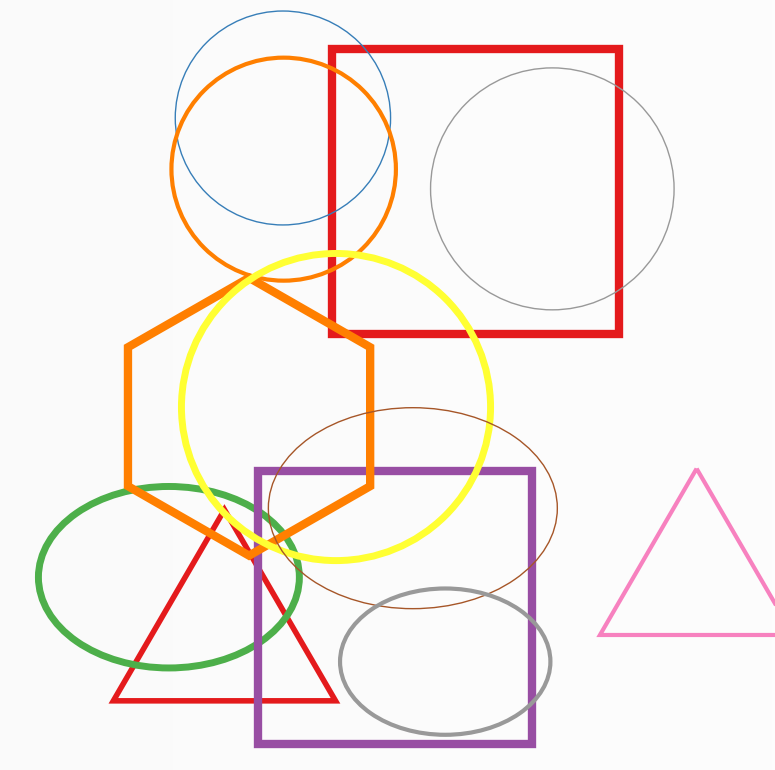[{"shape": "triangle", "thickness": 2, "radius": 0.83, "center": [0.29, 0.173]}, {"shape": "square", "thickness": 3, "radius": 0.93, "center": [0.614, 0.752]}, {"shape": "circle", "thickness": 0.5, "radius": 0.69, "center": [0.365, 0.847]}, {"shape": "oval", "thickness": 2.5, "radius": 0.84, "center": [0.218, 0.25]}, {"shape": "square", "thickness": 3, "radius": 0.88, "center": [0.51, 0.211]}, {"shape": "circle", "thickness": 1.5, "radius": 0.72, "center": [0.366, 0.78]}, {"shape": "hexagon", "thickness": 3, "radius": 0.9, "center": [0.321, 0.459]}, {"shape": "circle", "thickness": 2.5, "radius": 1.0, "center": [0.434, 0.471]}, {"shape": "oval", "thickness": 0.5, "radius": 0.93, "center": [0.533, 0.34]}, {"shape": "triangle", "thickness": 1.5, "radius": 0.72, "center": [0.899, 0.247]}, {"shape": "oval", "thickness": 1.5, "radius": 0.68, "center": [0.574, 0.141]}, {"shape": "circle", "thickness": 0.5, "radius": 0.79, "center": [0.713, 0.755]}]